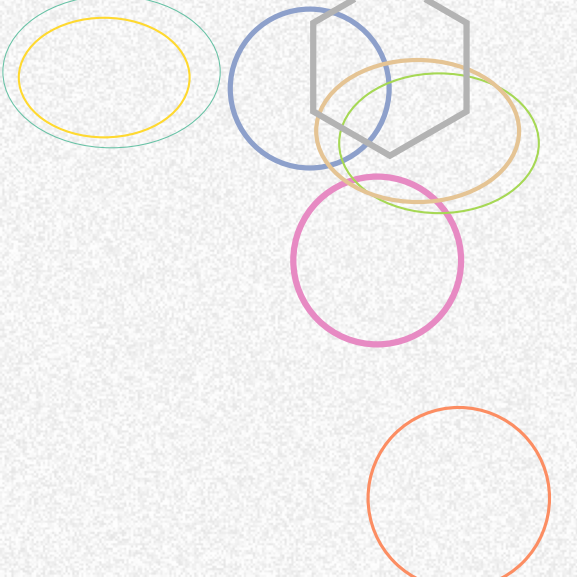[{"shape": "oval", "thickness": 0.5, "radius": 0.94, "center": [0.193, 0.875]}, {"shape": "circle", "thickness": 1.5, "radius": 0.79, "center": [0.794, 0.136]}, {"shape": "circle", "thickness": 2.5, "radius": 0.69, "center": [0.536, 0.846]}, {"shape": "circle", "thickness": 3, "radius": 0.73, "center": [0.653, 0.548]}, {"shape": "oval", "thickness": 1, "radius": 0.86, "center": [0.76, 0.751]}, {"shape": "oval", "thickness": 1, "radius": 0.74, "center": [0.18, 0.865]}, {"shape": "oval", "thickness": 2, "radius": 0.88, "center": [0.723, 0.772]}, {"shape": "hexagon", "thickness": 3, "radius": 0.77, "center": [0.675, 0.883]}]